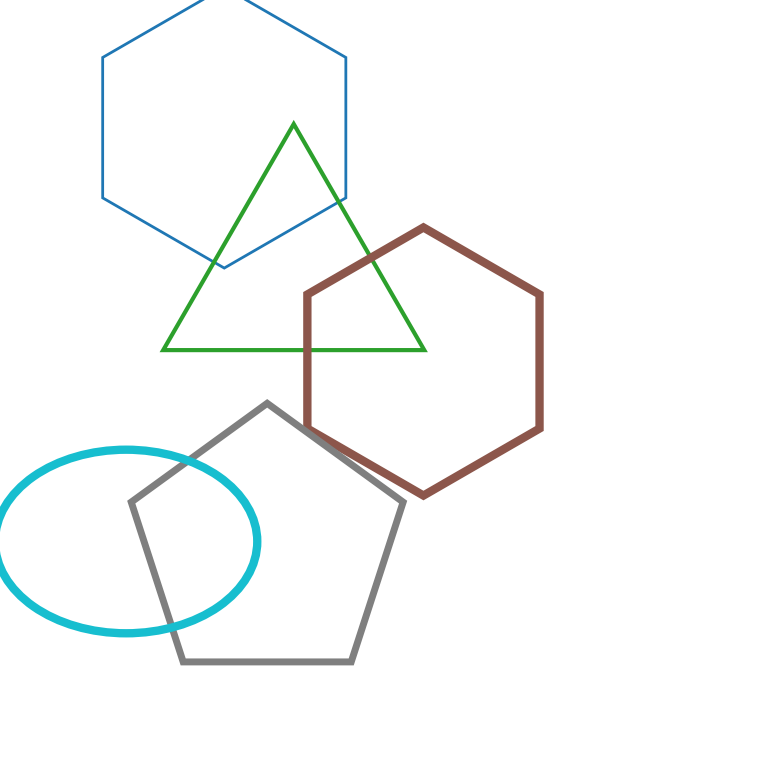[{"shape": "hexagon", "thickness": 1, "radius": 0.91, "center": [0.291, 0.834]}, {"shape": "triangle", "thickness": 1.5, "radius": 0.98, "center": [0.381, 0.643]}, {"shape": "hexagon", "thickness": 3, "radius": 0.87, "center": [0.55, 0.531]}, {"shape": "pentagon", "thickness": 2.5, "radius": 0.93, "center": [0.347, 0.291]}, {"shape": "oval", "thickness": 3, "radius": 0.85, "center": [0.164, 0.297]}]